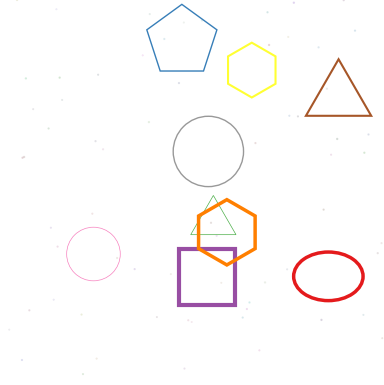[{"shape": "oval", "thickness": 2.5, "radius": 0.45, "center": [0.853, 0.282]}, {"shape": "pentagon", "thickness": 1, "radius": 0.48, "center": [0.472, 0.893]}, {"shape": "triangle", "thickness": 0.5, "radius": 0.34, "center": [0.554, 0.424]}, {"shape": "square", "thickness": 3, "radius": 0.37, "center": [0.537, 0.281]}, {"shape": "hexagon", "thickness": 2.5, "radius": 0.42, "center": [0.589, 0.397]}, {"shape": "hexagon", "thickness": 1.5, "radius": 0.36, "center": [0.654, 0.818]}, {"shape": "triangle", "thickness": 1.5, "radius": 0.49, "center": [0.879, 0.748]}, {"shape": "circle", "thickness": 0.5, "radius": 0.35, "center": [0.243, 0.34]}, {"shape": "circle", "thickness": 1, "radius": 0.46, "center": [0.541, 0.607]}]